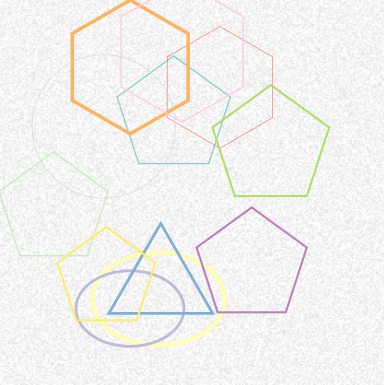[{"shape": "pentagon", "thickness": 1, "radius": 0.77, "center": [0.451, 0.7]}, {"shape": "oval", "thickness": 3, "radius": 0.86, "center": [0.412, 0.223]}, {"shape": "oval", "thickness": 2, "radius": 0.7, "center": [0.338, 0.199]}, {"shape": "hexagon", "thickness": 0.5, "radius": 0.79, "center": [0.571, 0.773]}, {"shape": "triangle", "thickness": 2, "radius": 0.78, "center": [0.418, 0.264]}, {"shape": "hexagon", "thickness": 2.5, "radius": 0.87, "center": [0.338, 0.826]}, {"shape": "pentagon", "thickness": 1.5, "radius": 0.8, "center": [0.703, 0.62]}, {"shape": "hexagon", "thickness": 1, "radius": 0.91, "center": [0.473, 0.866]}, {"shape": "circle", "thickness": 0.5, "radius": 0.93, "center": [0.27, 0.672]}, {"shape": "pentagon", "thickness": 1.5, "radius": 0.75, "center": [0.654, 0.311]}, {"shape": "pentagon", "thickness": 1, "radius": 0.74, "center": [0.139, 0.456]}, {"shape": "pentagon", "thickness": 1.5, "radius": 0.67, "center": [0.276, 0.276]}]